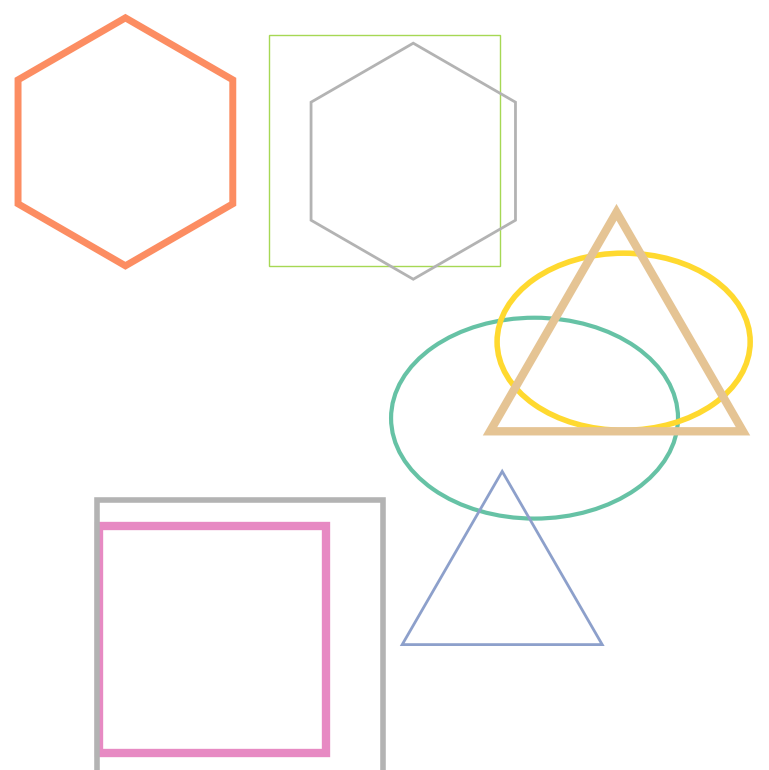[{"shape": "oval", "thickness": 1.5, "radius": 0.93, "center": [0.694, 0.457]}, {"shape": "hexagon", "thickness": 2.5, "radius": 0.81, "center": [0.163, 0.816]}, {"shape": "triangle", "thickness": 1, "radius": 0.75, "center": [0.652, 0.238]}, {"shape": "square", "thickness": 3, "radius": 0.74, "center": [0.276, 0.169]}, {"shape": "square", "thickness": 0.5, "radius": 0.75, "center": [0.5, 0.805]}, {"shape": "oval", "thickness": 2, "radius": 0.82, "center": [0.81, 0.556]}, {"shape": "triangle", "thickness": 3, "radius": 0.95, "center": [0.801, 0.535]}, {"shape": "hexagon", "thickness": 1, "radius": 0.77, "center": [0.537, 0.791]}, {"shape": "square", "thickness": 2, "radius": 0.93, "center": [0.312, 0.165]}]